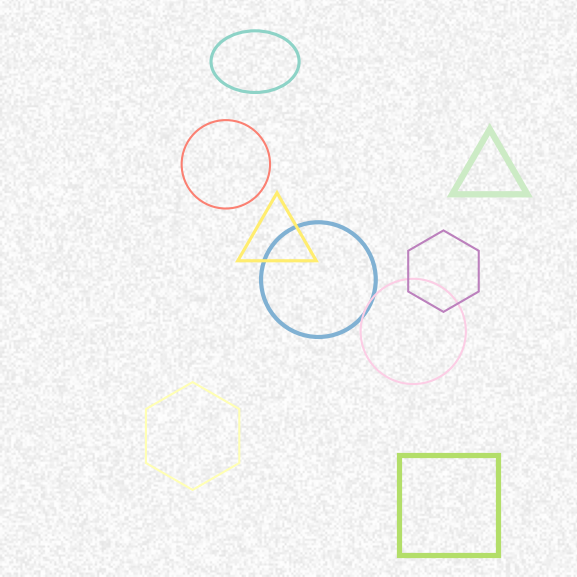[{"shape": "oval", "thickness": 1.5, "radius": 0.38, "center": [0.442, 0.892]}, {"shape": "hexagon", "thickness": 1, "radius": 0.47, "center": [0.334, 0.244]}, {"shape": "circle", "thickness": 1, "radius": 0.38, "center": [0.391, 0.715]}, {"shape": "circle", "thickness": 2, "radius": 0.5, "center": [0.551, 0.515]}, {"shape": "square", "thickness": 2.5, "radius": 0.43, "center": [0.777, 0.125]}, {"shape": "circle", "thickness": 1, "radius": 0.46, "center": [0.716, 0.425]}, {"shape": "hexagon", "thickness": 1, "radius": 0.35, "center": [0.768, 0.53]}, {"shape": "triangle", "thickness": 3, "radius": 0.38, "center": [0.848, 0.7]}, {"shape": "triangle", "thickness": 1.5, "radius": 0.39, "center": [0.48, 0.587]}]